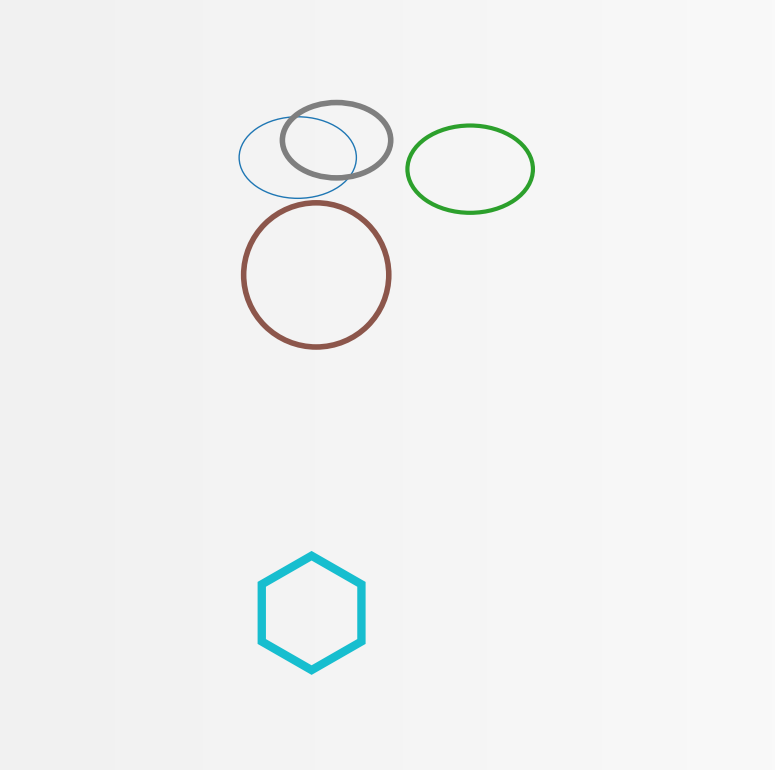[{"shape": "oval", "thickness": 0.5, "radius": 0.38, "center": [0.384, 0.795]}, {"shape": "oval", "thickness": 1.5, "radius": 0.4, "center": [0.607, 0.78]}, {"shape": "circle", "thickness": 2, "radius": 0.47, "center": [0.408, 0.643]}, {"shape": "oval", "thickness": 2, "radius": 0.35, "center": [0.434, 0.818]}, {"shape": "hexagon", "thickness": 3, "radius": 0.37, "center": [0.402, 0.204]}]